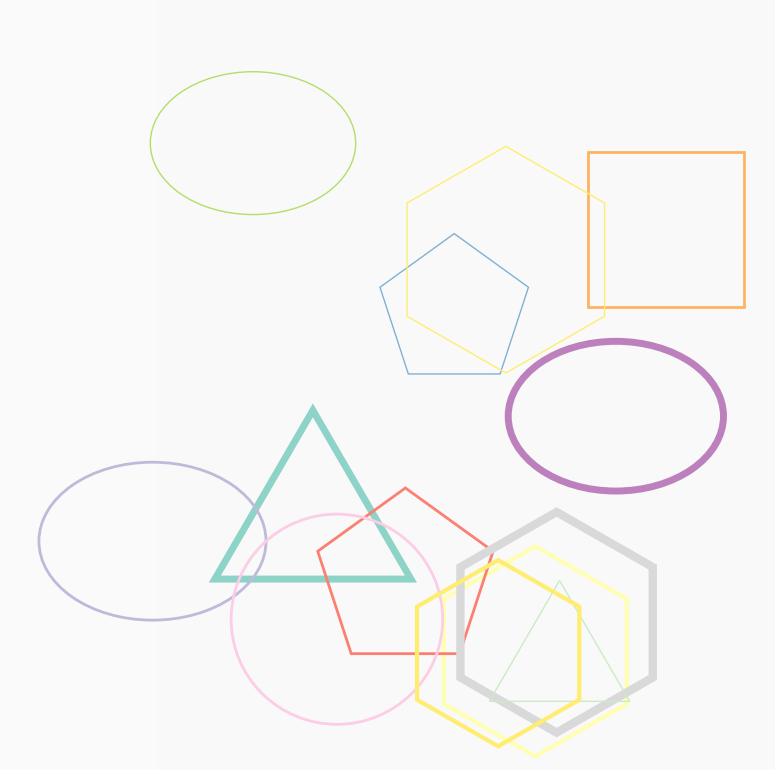[{"shape": "triangle", "thickness": 2.5, "radius": 0.73, "center": [0.404, 0.321]}, {"shape": "hexagon", "thickness": 1.5, "radius": 0.68, "center": [0.691, 0.154]}, {"shape": "oval", "thickness": 1, "radius": 0.73, "center": [0.197, 0.297]}, {"shape": "pentagon", "thickness": 1, "radius": 0.59, "center": [0.523, 0.247]}, {"shape": "pentagon", "thickness": 0.5, "radius": 0.5, "center": [0.586, 0.596]}, {"shape": "square", "thickness": 1, "radius": 0.5, "center": [0.86, 0.702]}, {"shape": "oval", "thickness": 0.5, "radius": 0.66, "center": [0.326, 0.814]}, {"shape": "circle", "thickness": 1, "radius": 0.68, "center": [0.435, 0.196]}, {"shape": "hexagon", "thickness": 3, "radius": 0.72, "center": [0.718, 0.192]}, {"shape": "oval", "thickness": 2.5, "radius": 0.69, "center": [0.795, 0.46]}, {"shape": "triangle", "thickness": 0.5, "radius": 0.52, "center": [0.722, 0.141]}, {"shape": "hexagon", "thickness": 0.5, "radius": 0.74, "center": [0.653, 0.663]}, {"shape": "hexagon", "thickness": 1.5, "radius": 0.6, "center": [0.643, 0.152]}]